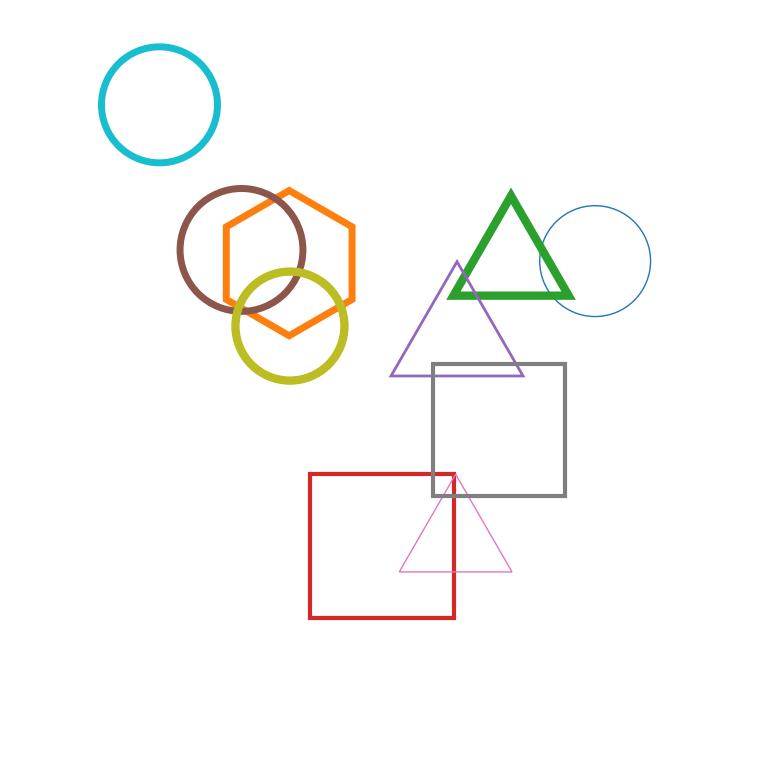[{"shape": "circle", "thickness": 0.5, "radius": 0.36, "center": [0.773, 0.661]}, {"shape": "hexagon", "thickness": 2.5, "radius": 0.47, "center": [0.376, 0.658]}, {"shape": "triangle", "thickness": 3, "radius": 0.43, "center": [0.664, 0.659]}, {"shape": "square", "thickness": 1.5, "radius": 0.47, "center": [0.496, 0.292]}, {"shape": "triangle", "thickness": 1, "radius": 0.49, "center": [0.594, 0.561]}, {"shape": "circle", "thickness": 2.5, "radius": 0.4, "center": [0.314, 0.675]}, {"shape": "triangle", "thickness": 0.5, "radius": 0.42, "center": [0.592, 0.3]}, {"shape": "square", "thickness": 1.5, "radius": 0.43, "center": [0.648, 0.441]}, {"shape": "circle", "thickness": 3, "radius": 0.35, "center": [0.377, 0.577]}, {"shape": "circle", "thickness": 2.5, "radius": 0.38, "center": [0.207, 0.864]}]